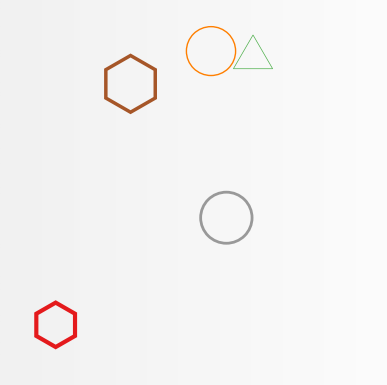[{"shape": "hexagon", "thickness": 3, "radius": 0.29, "center": [0.144, 0.156]}, {"shape": "triangle", "thickness": 0.5, "radius": 0.29, "center": [0.653, 0.851]}, {"shape": "circle", "thickness": 1, "radius": 0.32, "center": [0.545, 0.867]}, {"shape": "hexagon", "thickness": 2.5, "radius": 0.37, "center": [0.337, 0.782]}, {"shape": "circle", "thickness": 2, "radius": 0.33, "center": [0.584, 0.434]}]